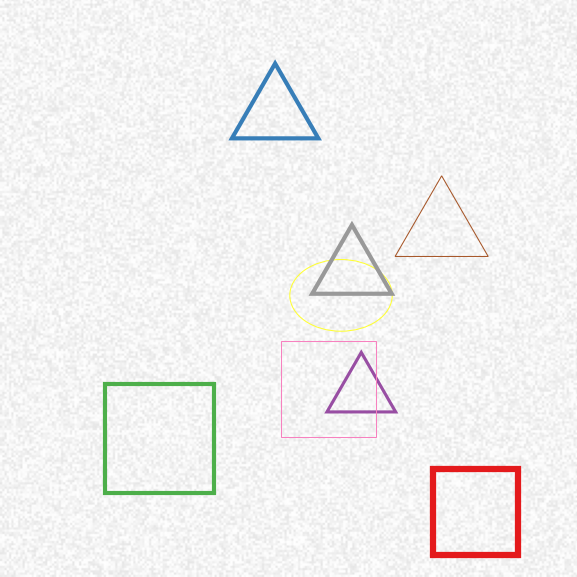[{"shape": "square", "thickness": 3, "radius": 0.37, "center": [0.823, 0.112]}, {"shape": "triangle", "thickness": 2, "radius": 0.43, "center": [0.476, 0.803]}, {"shape": "square", "thickness": 2, "radius": 0.47, "center": [0.277, 0.24]}, {"shape": "triangle", "thickness": 1.5, "radius": 0.34, "center": [0.626, 0.32]}, {"shape": "oval", "thickness": 0.5, "radius": 0.44, "center": [0.591, 0.488]}, {"shape": "triangle", "thickness": 0.5, "radius": 0.47, "center": [0.765, 0.602]}, {"shape": "square", "thickness": 0.5, "radius": 0.41, "center": [0.569, 0.325]}, {"shape": "triangle", "thickness": 2, "radius": 0.4, "center": [0.609, 0.53]}]